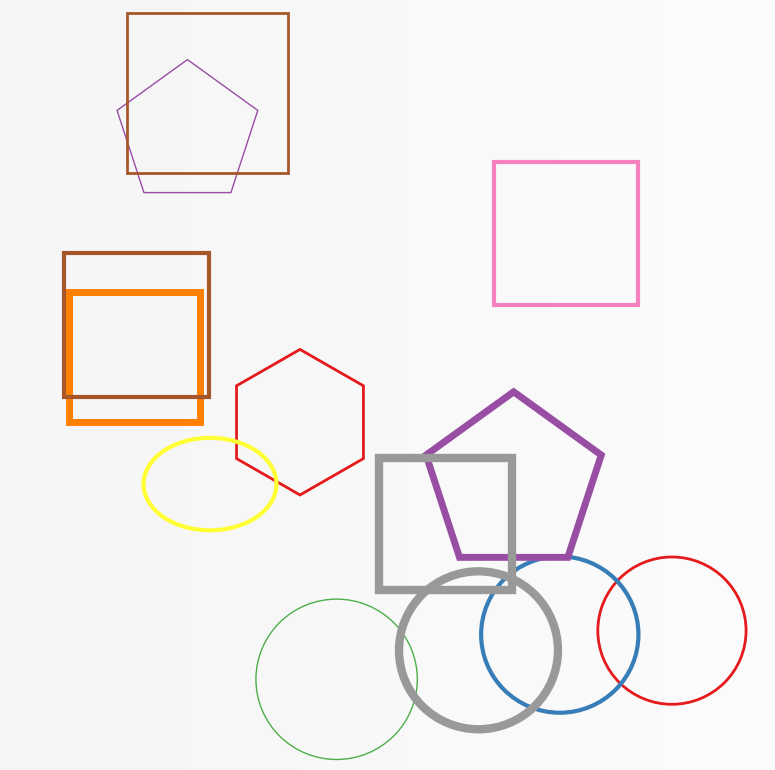[{"shape": "circle", "thickness": 1, "radius": 0.48, "center": [0.867, 0.181]}, {"shape": "hexagon", "thickness": 1, "radius": 0.47, "center": [0.387, 0.452]}, {"shape": "circle", "thickness": 1.5, "radius": 0.51, "center": [0.722, 0.176]}, {"shape": "circle", "thickness": 0.5, "radius": 0.52, "center": [0.434, 0.118]}, {"shape": "pentagon", "thickness": 0.5, "radius": 0.48, "center": [0.242, 0.827]}, {"shape": "pentagon", "thickness": 2.5, "radius": 0.59, "center": [0.663, 0.372]}, {"shape": "square", "thickness": 2.5, "radius": 0.42, "center": [0.173, 0.536]}, {"shape": "oval", "thickness": 1.5, "radius": 0.43, "center": [0.271, 0.371]}, {"shape": "square", "thickness": 1, "radius": 0.52, "center": [0.268, 0.879]}, {"shape": "square", "thickness": 1.5, "radius": 0.47, "center": [0.176, 0.578]}, {"shape": "square", "thickness": 1.5, "radius": 0.46, "center": [0.73, 0.697]}, {"shape": "circle", "thickness": 3, "radius": 0.51, "center": [0.617, 0.155]}, {"shape": "square", "thickness": 3, "radius": 0.43, "center": [0.575, 0.32]}]